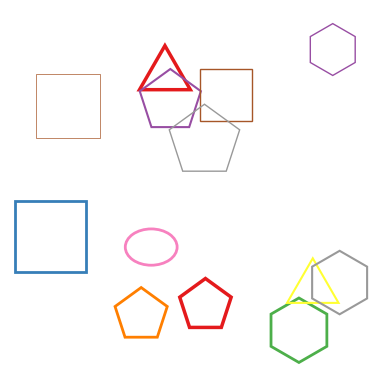[{"shape": "pentagon", "thickness": 2.5, "radius": 0.35, "center": [0.534, 0.206]}, {"shape": "triangle", "thickness": 2.5, "radius": 0.38, "center": [0.428, 0.805]}, {"shape": "square", "thickness": 2, "radius": 0.46, "center": [0.131, 0.386]}, {"shape": "hexagon", "thickness": 2, "radius": 0.42, "center": [0.776, 0.142]}, {"shape": "pentagon", "thickness": 1.5, "radius": 0.42, "center": [0.442, 0.737]}, {"shape": "hexagon", "thickness": 1, "radius": 0.34, "center": [0.864, 0.871]}, {"shape": "pentagon", "thickness": 2, "radius": 0.36, "center": [0.367, 0.182]}, {"shape": "triangle", "thickness": 1.5, "radius": 0.39, "center": [0.812, 0.252]}, {"shape": "square", "thickness": 0.5, "radius": 0.42, "center": [0.177, 0.724]}, {"shape": "square", "thickness": 1, "radius": 0.34, "center": [0.586, 0.753]}, {"shape": "oval", "thickness": 2, "radius": 0.34, "center": [0.393, 0.358]}, {"shape": "pentagon", "thickness": 1, "radius": 0.48, "center": [0.531, 0.633]}, {"shape": "hexagon", "thickness": 1.5, "radius": 0.41, "center": [0.882, 0.266]}]